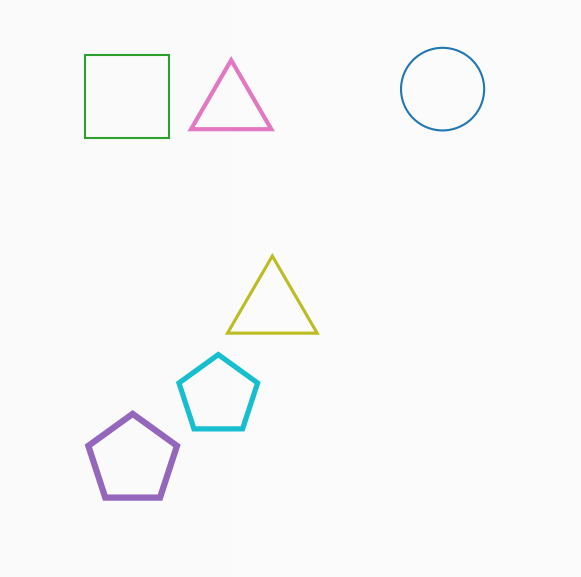[{"shape": "circle", "thickness": 1, "radius": 0.36, "center": [0.761, 0.845]}, {"shape": "square", "thickness": 1, "radius": 0.36, "center": [0.218, 0.832]}, {"shape": "pentagon", "thickness": 3, "radius": 0.4, "center": [0.228, 0.202]}, {"shape": "triangle", "thickness": 2, "radius": 0.4, "center": [0.398, 0.815]}, {"shape": "triangle", "thickness": 1.5, "radius": 0.45, "center": [0.469, 0.467]}, {"shape": "pentagon", "thickness": 2.5, "radius": 0.36, "center": [0.376, 0.314]}]